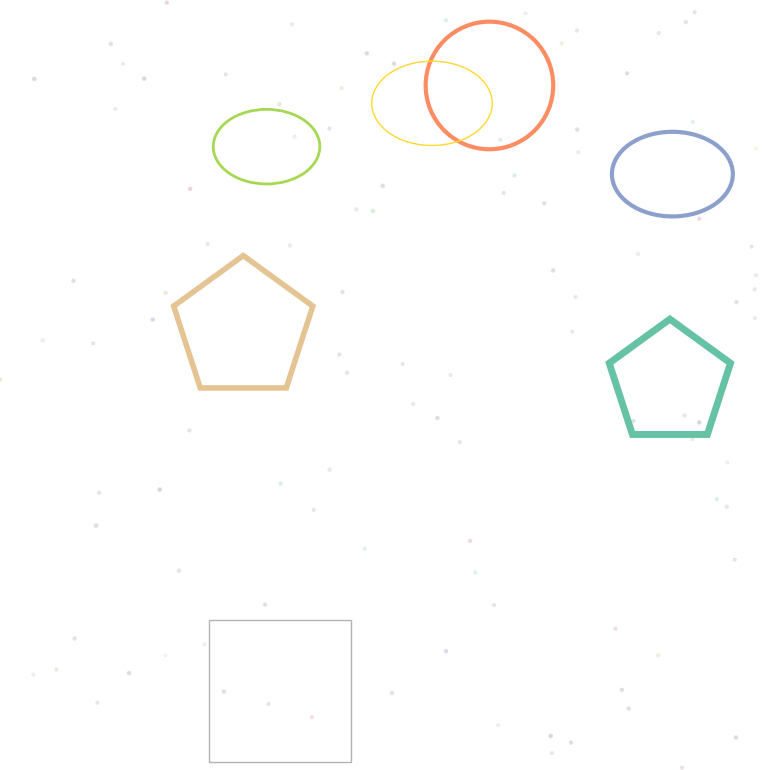[{"shape": "pentagon", "thickness": 2.5, "radius": 0.41, "center": [0.87, 0.503]}, {"shape": "circle", "thickness": 1.5, "radius": 0.41, "center": [0.636, 0.889]}, {"shape": "oval", "thickness": 1.5, "radius": 0.39, "center": [0.873, 0.774]}, {"shape": "oval", "thickness": 1, "radius": 0.35, "center": [0.346, 0.81]}, {"shape": "oval", "thickness": 0.5, "radius": 0.39, "center": [0.561, 0.866]}, {"shape": "pentagon", "thickness": 2, "radius": 0.48, "center": [0.316, 0.573]}, {"shape": "square", "thickness": 0.5, "radius": 0.46, "center": [0.363, 0.103]}]